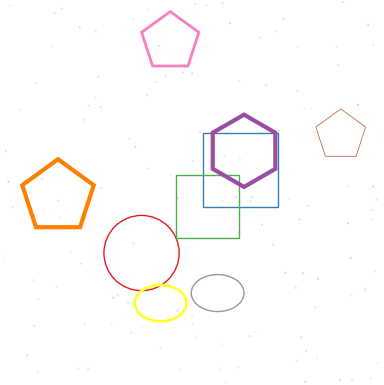[{"shape": "circle", "thickness": 1, "radius": 0.49, "center": [0.368, 0.343]}, {"shape": "square", "thickness": 1, "radius": 0.48, "center": [0.625, 0.558]}, {"shape": "square", "thickness": 1, "radius": 0.41, "center": [0.538, 0.464]}, {"shape": "hexagon", "thickness": 3, "radius": 0.47, "center": [0.634, 0.608]}, {"shape": "pentagon", "thickness": 3, "radius": 0.49, "center": [0.151, 0.489]}, {"shape": "oval", "thickness": 2, "radius": 0.34, "center": [0.417, 0.213]}, {"shape": "pentagon", "thickness": 0.5, "radius": 0.34, "center": [0.885, 0.649]}, {"shape": "pentagon", "thickness": 2, "radius": 0.39, "center": [0.442, 0.892]}, {"shape": "oval", "thickness": 1, "radius": 0.34, "center": [0.565, 0.239]}]